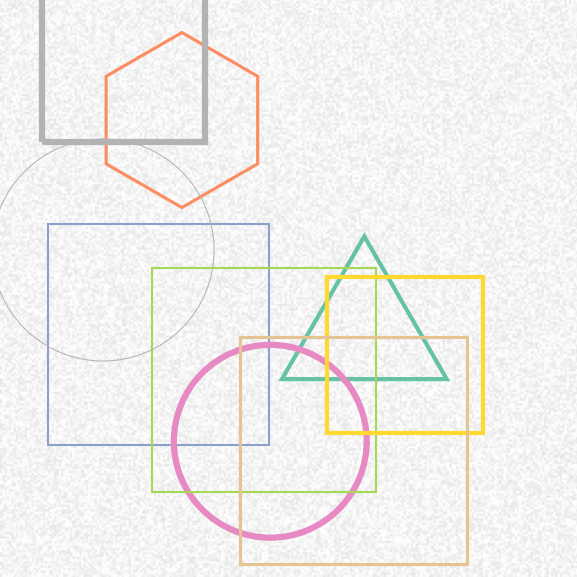[{"shape": "triangle", "thickness": 2, "radius": 0.82, "center": [0.631, 0.425]}, {"shape": "hexagon", "thickness": 1.5, "radius": 0.76, "center": [0.315, 0.791]}, {"shape": "square", "thickness": 1, "radius": 0.96, "center": [0.275, 0.42]}, {"shape": "circle", "thickness": 3, "radius": 0.83, "center": [0.468, 0.235]}, {"shape": "square", "thickness": 1, "radius": 0.97, "center": [0.457, 0.341]}, {"shape": "square", "thickness": 2, "radius": 0.68, "center": [0.701, 0.385]}, {"shape": "square", "thickness": 1.5, "radius": 0.98, "center": [0.612, 0.219]}, {"shape": "circle", "thickness": 0.5, "radius": 0.96, "center": [0.178, 0.566]}, {"shape": "square", "thickness": 3, "radius": 0.71, "center": [0.214, 0.895]}]